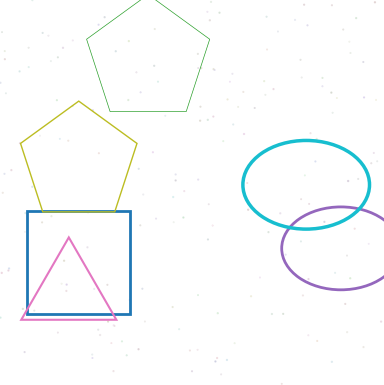[{"shape": "square", "thickness": 2, "radius": 0.67, "center": [0.204, 0.319]}, {"shape": "pentagon", "thickness": 0.5, "radius": 0.84, "center": [0.385, 0.846]}, {"shape": "oval", "thickness": 2, "radius": 0.77, "center": [0.886, 0.355]}, {"shape": "triangle", "thickness": 1.5, "radius": 0.71, "center": [0.179, 0.241]}, {"shape": "pentagon", "thickness": 1, "radius": 0.8, "center": [0.205, 0.578]}, {"shape": "oval", "thickness": 2.5, "radius": 0.82, "center": [0.795, 0.52]}]